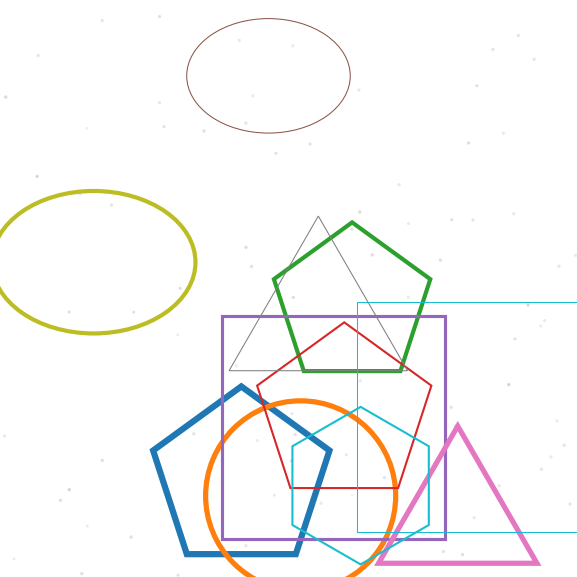[{"shape": "pentagon", "thickness": 3, "radius": 0.8, "center": [0.418, 0.169]}, {"shape": "circle", "thickness": 2.5, "radius": 0.82, "center": [0.521, 0.14]}, {"shape": "pentagon", "thickness": 2, "radius": 0.71, "center": [0.61, 0.472]}, {"shape": "pentagon", "thickness": 1, "radius": 0.79, "center": [0.596, 0.282]}, {"shape": "square", "thickness": 1.5, "radius": 0.97, "center": [0.578, 0.258]}, {"shape": "oval", "thickness": 0.5, "radius": 0.71, "center": [0.465, 0.868]}, {"shape": "triangle", "thickness": 2.5, "radius": 0.79, "center": [0.793, 0.103]}, {"shape": "triangle", "thickness": 0.5, "radius": 0.89, "center": [0.551, 0.446]}, {"shape": "oval", "thickness": 2, "radius": 0.88, "center": [0.162, 0.545]}, {"shape": "hexagon", "thickness": 1, "radius": 0.68, "center": [0.624, 0.158]}, {"shape": "square", "thickness": 0.5, "radius": 0.99, "center": [0.816, 0.277]}]